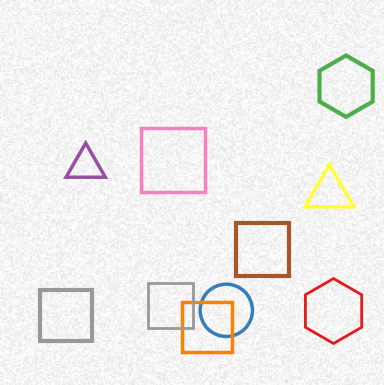[{"shape": "hexagon", "thickness": 2, "radius": 0.42, "center": [0.866, 0.192]}, {"shape": "circle", "thickness": 2.5, "radius": 0.34, "center": [0.588, 0.194]}, {"shape": "hexagon", "thickness": 3, "radius": 0.4, "center": [0.899, 0.776]}, {"shape": "triangle", "thickness": 2.5, "radius": 0.3, "center": [0.223, 0.569]}, {"shape": "square", "thickness": 2.5, "radius": 0.32, "center": [0.537, 0.151]}, {"shape": "triangle", "thickness": 2.5, "radius": 0.36, "center": [0.856, 0.499]}, {"shape": "square", "thickness": 3, "radius": 0.34, "center": [0.682, 0.352]}, {"shape": "square", "thickness": 2.5, "radius": 0.42, "center": [0.449, 0.583]}, {"shape": "square", "thickness": 2, "radius": 0.3, "center": [0.443, 0.207]}, {"shape": "square", "thickness": 3, "radius": 0.33, "center": [0.171, 0.181]}]